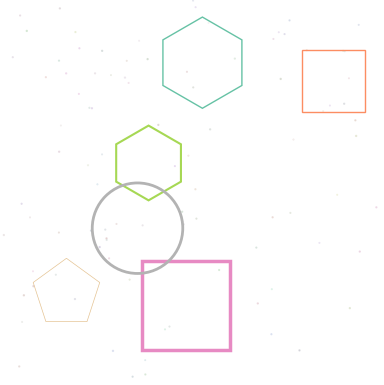[{"shape": "hexagon", "thickness": 1, "radius": 0.59, "center": [0.526, 0.837]}, {"shape": "square", "thickness": 1, "radius": 0.41, "center": [0.866, 0.789]}, {"shape": "square", "thickness": 2.5, "radius": 0.57, "center": [0.484, 0.206]}, {"shape": "hexagon", "thickness": 1.5, "radius": 0.49, "center": [0.386, 0.577]}, {"shape": "pentagon", "thickness": 0.5, "radius": 0.45, "center": [0.173, 0.238]}, {"shape": "circle", "thickness": 2, "radius": 0.59, "center": [0.357, 0.407]}]